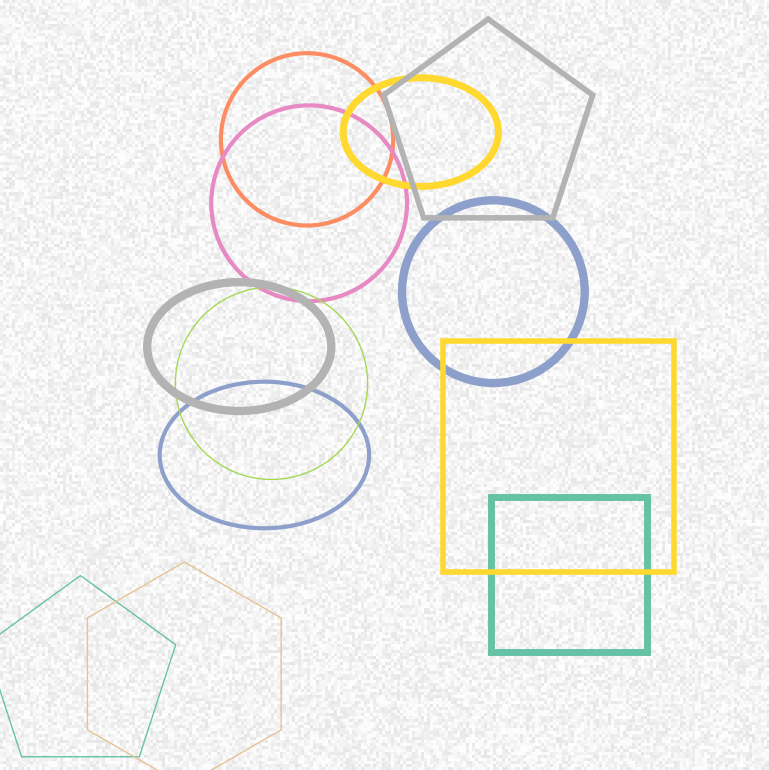[{"shape": "square", "thickness": 2.5, "radius": 0.5, "center": [0.739, 0.254]}, {"shape": "pentagon", "thickness": 0.5, "radius": 0.65, "center": [0.104, 0.122]}, {"shape": "circle", "thickness": 1.5, "radius": 0.56, "center": [0.399, 0.819]}, {"shape": "oval", "thickness": 1.5, "radius": 0.68, "center": [0.343, 0.409]}, {"shape": "circle", "thickness": 3, "radius": 0.59, "center": [0.641, 0.621]}, {"shape": "circle", "thickness": 1.5, "radius": 0.64, "center": [0.401, 0.736]}, {"shape": "circle", "thickness": 0.5, "radius": 0.62, "center": [0.353, 0.502]}, {"shape": "oval", "thickness": 2.5, "radius": 0.5, "center": [0.546, 0.828]}, {"shape": "square", "thickness": 2, "radius": 0.75, "center": [0.725, 0.407]}, {"shape": "hexagon", "thickness": 0.5, "radius": 0.73, "center": [0.239, 0.125]}, {"shape": "oval", "thickness": 3, "radius": 0.6, "center": [0.311, 0.55]}, {"shape": "pentagon", "thickness": 2, "radius": 0.71, "center": [0.634, 0.833]}]